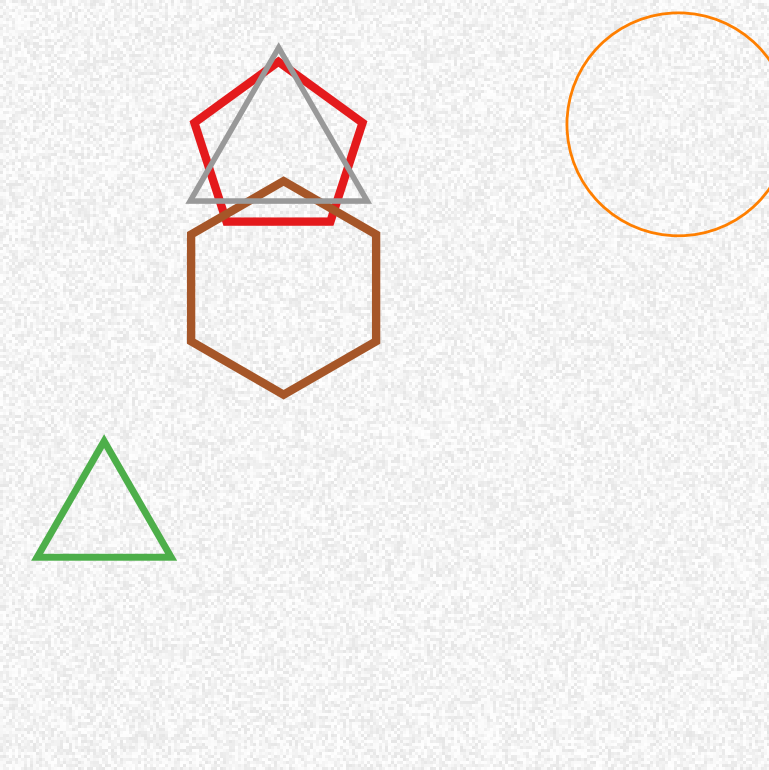[{"shape": "pentagon", "thickness": 3, "radius": 0.57, "center": [0.362, 0.805]}, {"shape": "triangle", "thickness": 2.5, "radius": 0.5, "center": [0.135, 0.327]}, {"shape": "circle", "thickness": 1, "radius": 0.72, "center": [0.881, 0.839]}, {"shape": "hexagon", "thickness": 3, "radius": 0.69, "center": [0.368, 0.626]}, {"shape": "triangle", "thickness": 2, "radius": 0.66, "center": [0.362, 0.805]}]